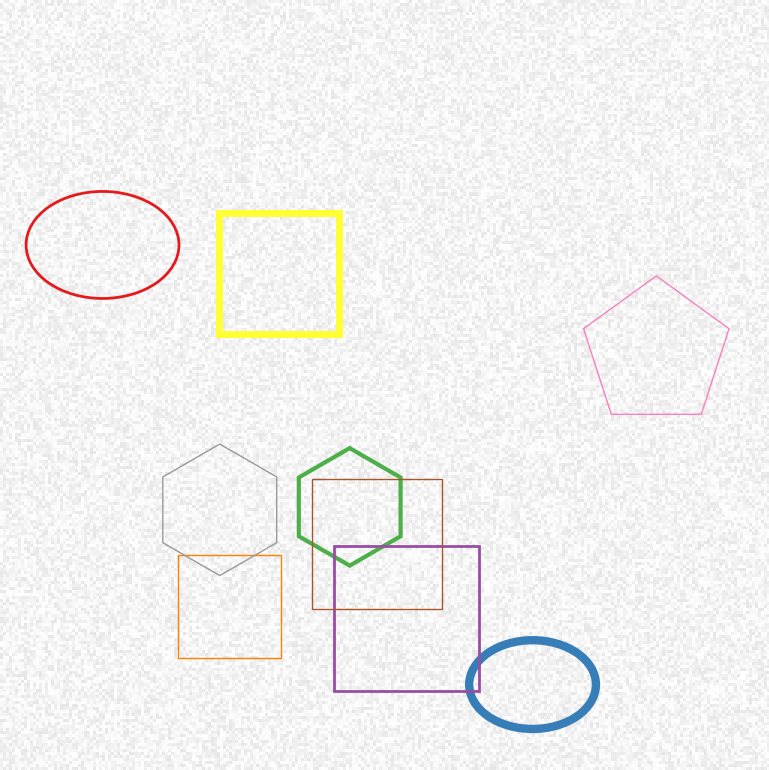[{"shape": "oval", "thickness": 1, "radius": 0.5, "center": [0.133, 0.682]}, {"shape": "oval", "thickness": 3, "radius": 0.41, "center": [0.692, 0.111]}, {"shape": "hexagon", "thickness": 1.5, "radius": 0.38, "center": [0.454, 0.342]}, {"shape": "square", "thickness": 1, "radius": 0.47, "center": [0.528, 0.197]}, {"shape": "square", "thickness": 0.5, "radius": 0.33, "center": [0.299, 0.212]}, {"shape": "square", "thickness": 2.5, "radius": 0.39, "center": [0.362, 0.645]}, {"shape": "square", "thickness": 0.5, "radius": 0.42, "center": [0.49, 0.293]}, {"shape": "pentagon", "thickness": 0.5, "radius": 0.5, "center": [0.852, 0.542]}, {"shape": "hexagon", "thickness": 0.5, "radius": 0.43, "center": [0.285, 0.338]}]